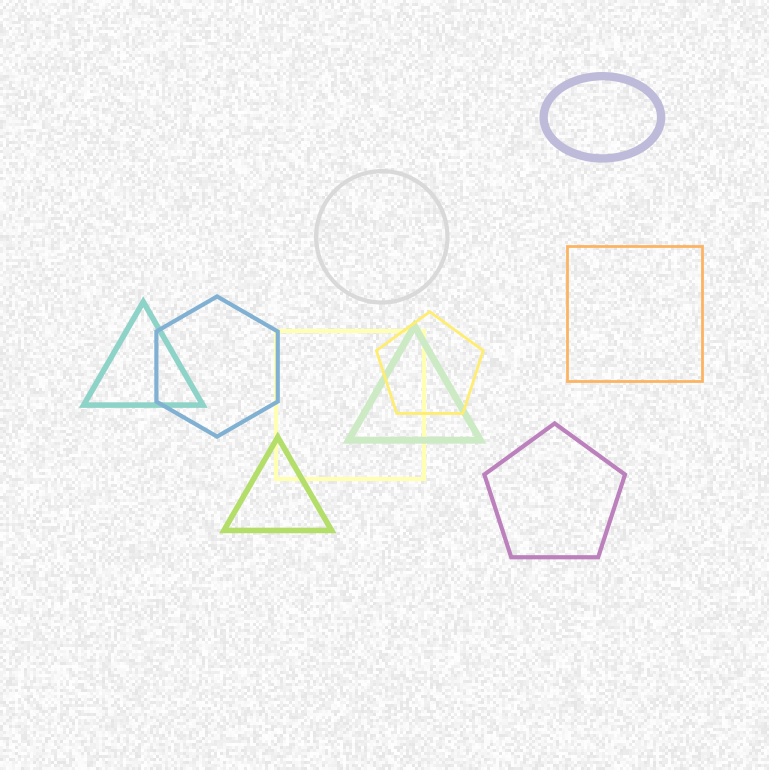[{"shape": "triangle", "thickness": 2, "radius": 0.45, "center": [0.186, 0.519]}, {"shape": "square", "thickness": 1.5, "radius": 0.48, "center": [0.454, 0.474]}, {"shape": "oval", "thickness": 3, "radius": 0.38, "center": [0.782, 0.848]}, {"shape": "hexagon", "thickness": 1.5, "radius": 0.46, "center": [0.282, 0.524]}, {"shape": "square", "thickness": 1, "radius": 0.44, "center": [0.824, 0.593]}, {"shape": "triangle", "thickness": 2, "radius": 0.4, "center": [0.361, 0.352]}, {"shape": "circle", "thickness": 1.5, "radius": 0.43, "center": [0.496, 0.692]}, {"shape": "pentagon", "thickness": 1.5, "radius": 0.48, "center": [0.72, 0.354]}, {"shape": "triangle", "thickness": 2.5, "radius": 0.49, "center": [0.538, 0.478]}, {"shape": "pentagon", "thickness": 1, "radius": 0.36, "center": [0.558, 0.522]}]